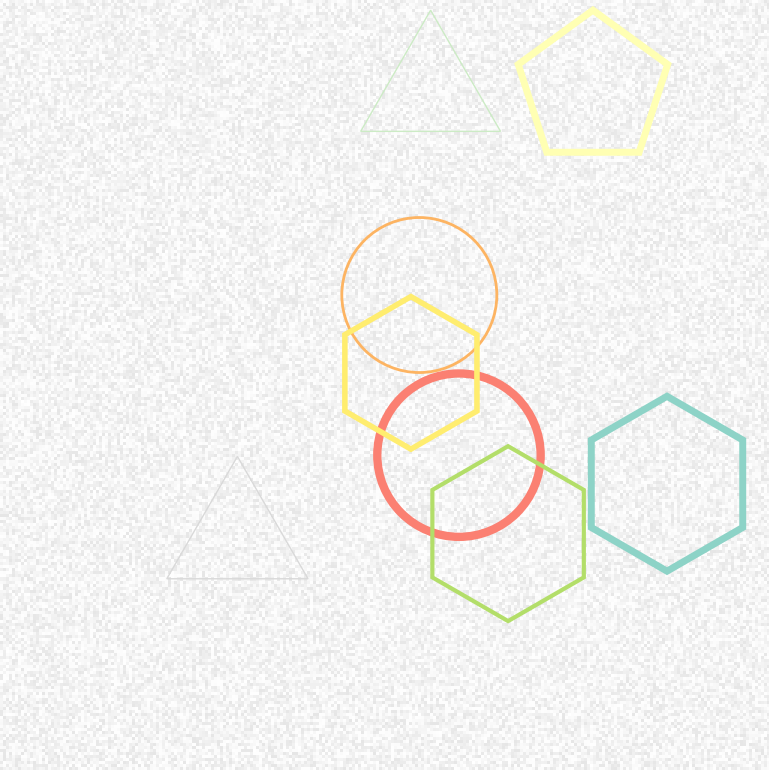[{"shape": "hexagon", "thickness": 2.5, "radius": 0.57, "center": [0.866, 0.372]}, {"shape": "pentagon", "thickness": 2.5, "radius": 0.51, "center": [0.77, 0.885]}, {"shape": "circle", "thickness": 3, "radius": 0.53, "center": [0.596, 0.409]}, {"shape": "circle", "thickness": 1, "radius": 0.5, "center": [0.545, 0.617]}, {"shape": "hexagon", "thickness": 1.5, "radius": 0.57, "center": [0.66, 0.307]}, {"shape": "triangle", "thickness": 0.5, "radius": 0.53, "center": [0.308, 0.301]}, {"shape": "triangle", "thickness": 0.5, "radius": 0.52, "center": [0.559, 0.882]}, {"shape": "hexagon", "thickness": 2, "radius": 0.5, "center": [0.534, 0.516]}]